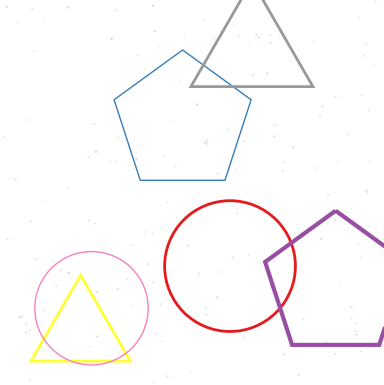[{"shape": "circle", "thickness": 2, "radius": 0.85, "center": [0.597, 0.309]}, {"shape": "pentagon", "thickness": 1, "radius": 0.94, "center": [0.474, 0.683]}, {"shape": "pentagon", "thickness": 3, "radius": 0.96, "center": [0.872, 0.26]}, {"shape": "triangle", "thickness": 2, "radius": 0.74, "center": [0.209, 0.136]}, {"shape": "circle", "thickness": 1, "radius": 0.74, "center": [0.238, 0.199]}, {"shape": "triangle", "thickness": 2, "radius": 0.92, "center": [0.654, 0.867]}]